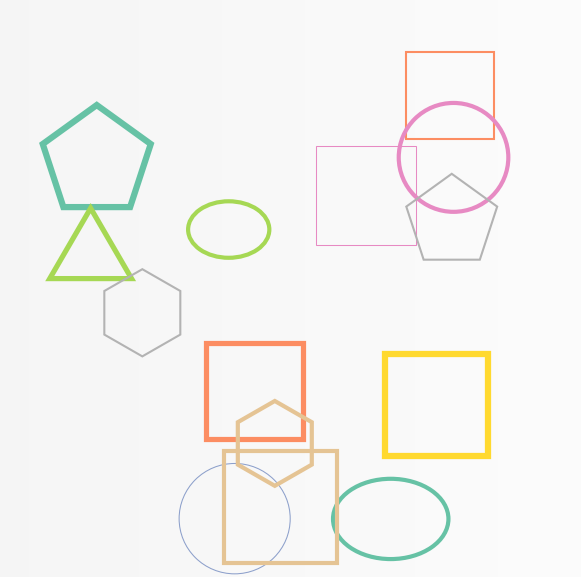[{"shape": "oval", "thickness": 2, "radius": 0.5, "center": [0.672, 0.101]}, {"shape": "pentagon", "thickness": 3, "radius": 0.49, "center": [0.166, 0.72]}, {"shape": "square", "thickness": 1, "radius": 0.38, "center": [0.774, 0.834]}, {"shape": "square", "thickness": 2.5, "radius": 0.41, "center": [0.438, 0.322]}, {"shape": "circle", "thickness": 0.5, "radius": 0.48, "center": [0.404, 0.101]}, {"shape": "square", "thickness": 0.5, "radius": 0.43, "center": [0.63, 0.66]}, {"shape": "circle", "thickness": 2, "radius": 0.47, "center": [0.78, 0.727]}, {"shape": "oval", "thickness": 2, "radius": 0.35, "center": [0.393, 0.602]}, {"shape": "triangle", "thickness": 2.5, "radius": 0.41, "center": [0.156, 0.557]}, {"shape": "square", "thickness": 3, "radius": 0.44, "center": [0.751, 0.298]}, {"shape": "square", "thickness": 2, "radius": 0.49, "center": [0.483, 0.121]}, {"shape": "hexagon", "thickness": 2, "radius": 0.37, "center": [0.473, 0.231]}, {"shape": "pentagon", "thickness": 1, "radius": 0.41, "center": [0.777, 0.616]}, {"shape": "hexagon", "thickness": 1, "radius": 0.38, "center": [0.245, 0.458]}]